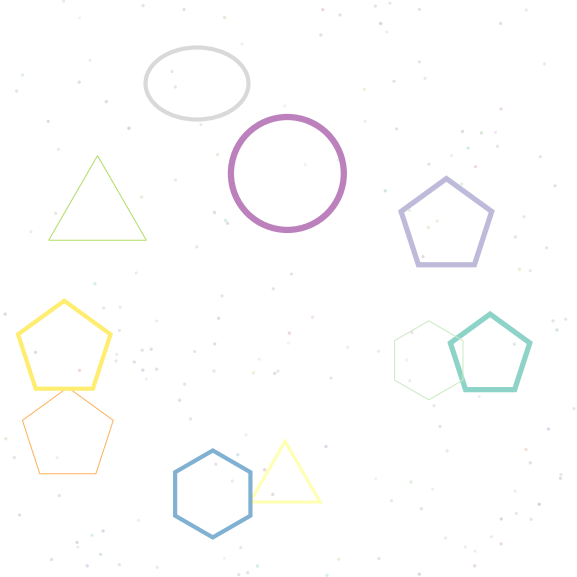[{"shape": "pentagon", "thickness": 2.5, "radius": 0.36, "center": [0.849, 0.383]}, {"shape": "triangle", "thickness": 1.5, "radius": 0.35, "center": [0.494, 0.165]}, {"shape": "pentagon", "thickness": 2.5, "radius": 0.41, "center": [0.773, 0.607]}, {"shape": "hexagon", "thickness": 2, "radius": 0.38, "center": [0.368, 0.144]}, {"shape": "pentagon", "thickness": 0.5, "radius": 0.41, "center": [0.117, 0.246]}, {"shape": "triangle", "thickness": 0.5, "radius": 0.49, "center": [0.169, 0.632]}, {"shape": "oval", "thickness": 2, "radius": 0.45, "center": [0.341, 0.855]}, {"shape": "circle", "thickness": 3, "radius": 0.49, "center": [0.498, 0.699]}, {"shape": "hexagon", "thickness": 0.5, "radius": 0.34, "center": [0.743, 0.375]}, {"shape": "pentagon", "thickness": 2, "radius": 0.42, "center": [0.111, 0.394]}]